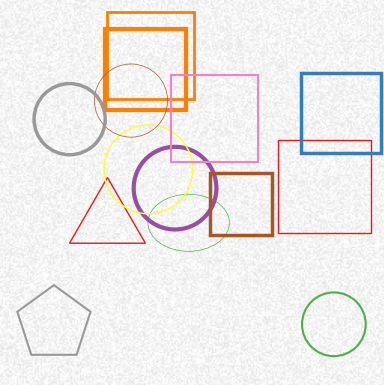[{"shape": "triangle", "thickness": 1, "radius": 0.57, "center": [0.279, 0.425]}, {"shape": "square", "thickness": 1, "radius": 0.6, "center": [0.843, 0.516]}, {"shape": "square", "thickness": 2.5, "radius": 0.52, "center": [0.886, 0.707]}, {"shape": "circle", "thickness": 1.5, "radius": 0.41, "center": [0.867, 0.158]}, {"shape": "oval", "thickness": 0.5, "radius": 0.53, "center": [0.49, 0.421]}, {"shape": "circle", "thickness": 3, "radius": 0.54, "center": [0.455, 0.511]}, {"shape": "square", "thickness": 3, "radius": 0.53, "center": [0.379, 0.821]}, {"shape": "square", "thickness": 2, "radius": 0.56, "center": [0.391, 0.855]}, {"shape": "circle", "thickness": 1, "radius": 0.58, "center": [0.385, 0.56]}, {"shape": "circle", "thickness": 0.5, "radius": 0.48, "center": [0.34, 0.739]}, {"shape": "square", "thickness": 2.5, "radius": 0.41, "center": [0.626, 0.471]}, {"shape": "square", "thickness": 1.5, "radius": 0.57, "center": [0.557, 0.692]}, {"shape": "pentagon", "thickness": 1.5, "radius": 0.5, "center": [0.14, 0.159]}, {"shape": "circle", "thickness": 2.5, "radius": 0.46, "center": [0.181, 0.69]}]